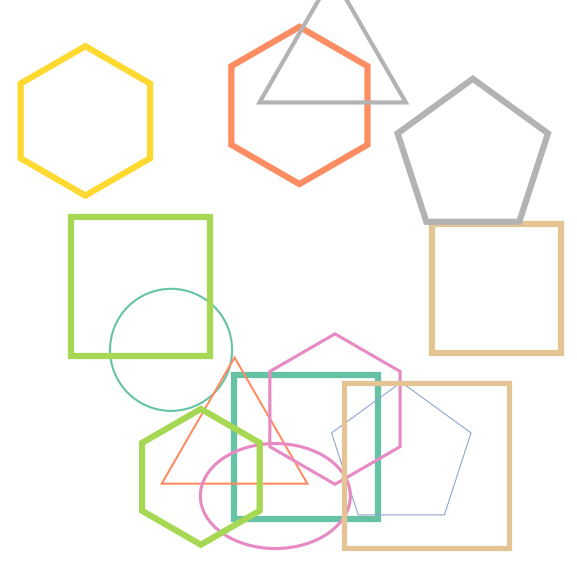[{"shape": "square", "thickness": 3, "radius": 0.62, "center": [0.53, 0.224]}, {"shape": "circle", "thickness": 1, "radius": 0.53, "center": [0.296, 0.393]}, {"shape": "hexagon", "thickness": 3, "radius": 0.68, "center": [0.518, 0.817]}, {"shape": "triangle", "thickness": 1, "radius": 0.73, "center": [0.406, 0.234]}, {"shape": "pentagon", "thickness": 0.5, "radius": 0.63, "center": [0.695, 0.21]}, {"shape": "hexagon", "thickness": 1.5, "radius": 0.65, "center": [0.58, 0.291]}, {"shape": "oval", "thickness": 1.5, "radius": 0.65, "center": [0.477, 0.14]}, {"shape": "square", "thickness": 3, "radius": 0.6, "center": [0.244, 0.503]}, {"shape": "hexagon", "thickness": 3, "radius": 0.59, "center": [0.348, 0.173]}, {"shape": "hexagon", "thickness": 3, "radius": 0.65, "center": [0.148, 0.79]}, {"shape": "square", "thickness": 3, "radius": 0.56, "center": [0.86, 0.499]}, {"shape": "square", "thickness": 2.5, "radius": 0.71, "center": [0.738, 0.193]}, {"shape": "triangle", "thickness": 2, "radius": 0.73, "center": [0.576, 0.895]}, {"shape": "pentagon", "thickness": 3, "radius": 0.68, "center": [0.819, 0.726]}]